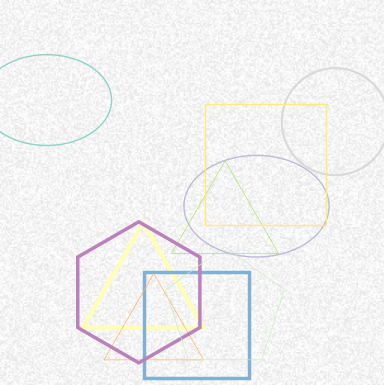[{"shape": "oval", "thickness": 1, "radius": 0.84, "center": [0.121, 0.74]}, {"shape": "triangle", "thickness": 3, "radius": 0.91, "center": [0.372, 0.239]}, {"shape": "oval", "thickness": 1, "radius": 0.94, "center": [0.666, 0.464]}, {"shape": "square", "thickness": 2.5, "radius": 0.68, "center": [0.511, 0.155]}, {"shape": "triangle", "thickness": 0.5, "radius": 0.75, "center": [0.4, 0.14]}, {"shape": "triangle", "thickness": 0.5, "radius": 0.8, "center": [0.585, 0.422]}, {"shape": "circle", "thickness": 1.5, "radius": 0.7, "center": [0.871, 0.684]}, {"shape": "hexagon", "thickness": 2.5, "radius": 0.92, "center": [0.361, 0.241]}, {"shape": "pentagon", "thickness": 0.5, "radius": 0.81, "center": [0.584, 0.197]}, {"shape": "square", "thickness": 1, "radius": 0.79, "center": [0.69, 0.573]}]